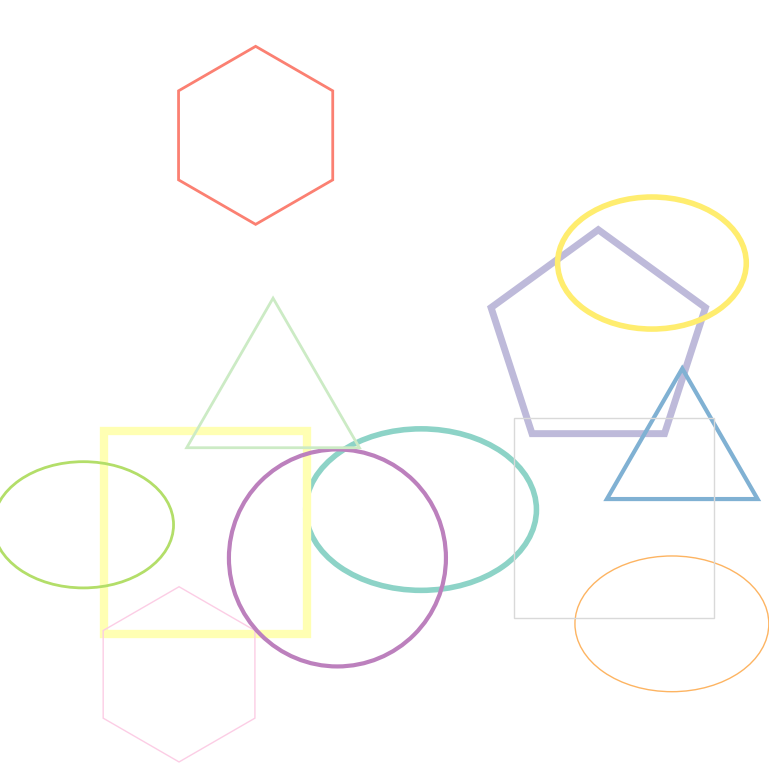[{"shape": "oval", "thickness": 2, "radius": 0.75, "center": [0.547, 0.338]}, {"shape": "square", "thickness": 3, "radius": 0.66, "center": [0.267, 0.308]}, {"shape": "pentagon", "thickness": 2.5, "radius": 0.73, "center": [0.777, 0.555]}, {"shape": "hexagon", "thickness": 1, "radius": 0.58, "center": [0.332, 0.824]}, {"shape": "triangle", "thickness": 1.5, "radius": 0.56, "center": [0.886, 0.408]}, {"shape": "oval", "thickness": 0.5, "radius": 0.63, "center": [0.873, 0.19]}, {"shape": "oval", "thickness": 1, "radius": 0.59, "center": [0.108, 0.318]}, {"shape": "hexagon", "thickness": 0.5, "radius": 0.57, "center": [0.233, 0.124]}, {"shape": "square", "thickness": 0.5, "radius": 0.65, "center": [0.797, 0.327]}, {"shape": "circle", "thickness": 1.5, "radius": 0.7, "center": [0.438, 0.275]}, {"shape": "triangle", "thickness": 1, "radius": 0.65, "center": [0.355, 0.483]}, {"shape": "oval", "thickness": 2, "radius": 0.61, "center": [0.847, 0.658]}]